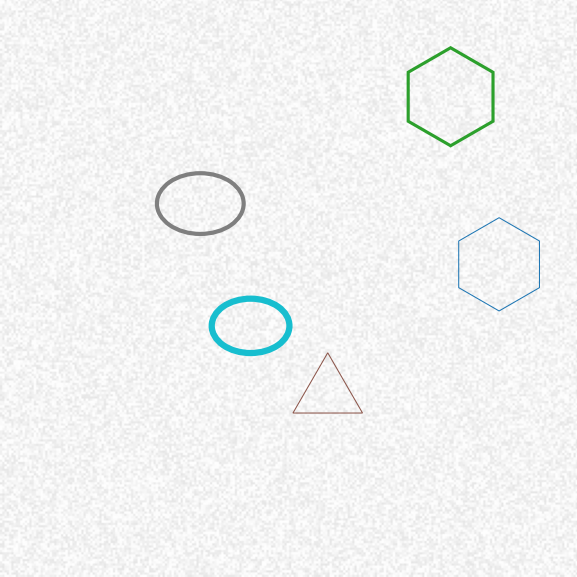[{"shape": "hexagon", "thickness": 0.5, "radius": 0.4, "center": [0.864, 0.541]}, {"shape": "hexagon", "thickness": 1.5, "radius": 0.42, "center": [0.78, 0.832]}, {"shape": "triangle", "thickness": 0.5, "radius": 0.35, "center": [0.568, 0.319]}, {"shape": "oval", "thickness": 2, "radius": 0.38, "center": [0.347, 0.647]}, {"shape": "oval", "thickness": 3, "radius": 0.34, "center": [0.434, 0.435]}]